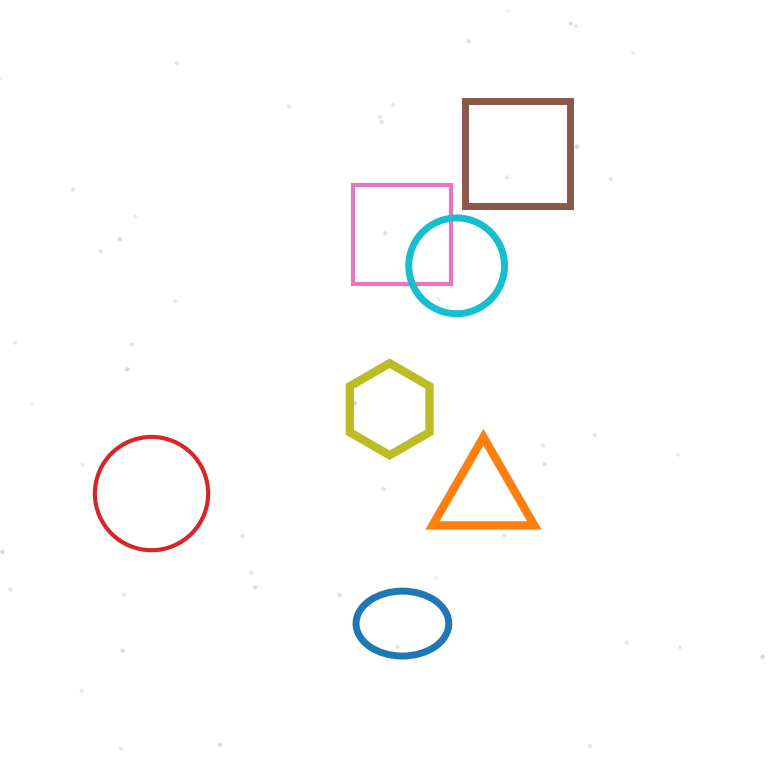[{"shape": "oval", "thickness": 2.5, "radius": 0.3, "center": [0.523, 0.19]}, {"shape": "triangle", "thickness": 3, "radius": 0.38, "center": [0.628, 0.356]}, {"shape": "circle", "thickness": 1.5, "radius": 0.37, "center": [0.197, 0.359]}, {"shape": "square", "thickness": 2.5, "radius": 0.34, "center": [0.672, 0.801]}, {"shape": "square", "thickness": 1.5, "radius": 0.32, "center": [0.523, 0.695]}, {"shape": "hexagon", "thickness": 3, "radius": 0.3, "center": [0.506, 0.469]}, {"shape": "circle", "thickness": 2.5, "radius": 0.31, "center": [0.593, 0.655]}]